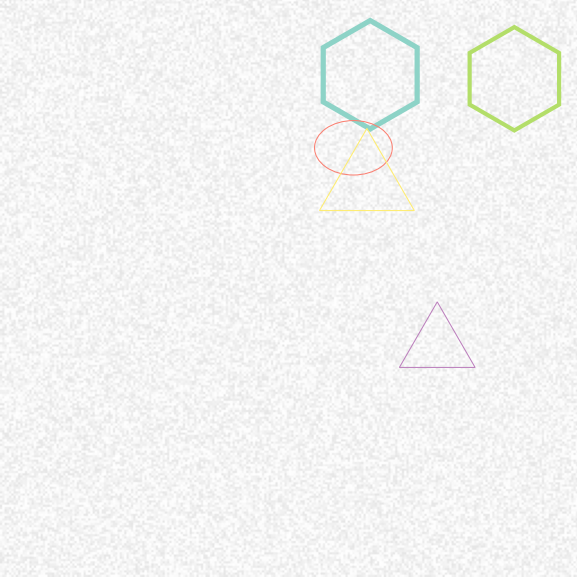[{"shape": "hexagon", "thickness": 2.5, "radius": 0.47, "center": [0.641, 0.87]}, {"shape": "oval", "thickness": 0.5, "radius": 0.34, "center": [0.612, 0.743]}, {"shape": "hexagon", "thickness": 2, "radius": 0.45, "center": [0.891, 0.863]}, {"shape": "triangle", "thickness": 0.5, "radius": 0.38, "center": [0.757, 0.401]}, {"shape": "triangle", "thickness": 0.5, "radius": 0.47, "center": [0.635, 0.682]}]